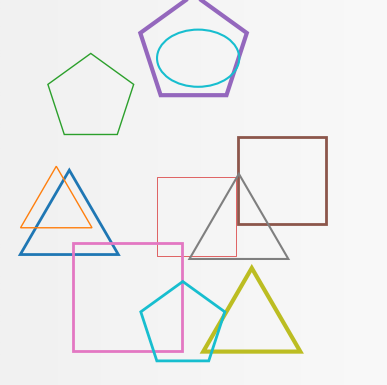[{"shape": "triangle", "thickness": 2, "radius": 0.73, "center": [0.179, 0.412]}, {"shape": "triangle", "thickness": 1, "radius": 0.53, "center": [0.145, 0.462]}, {"shape": "pentagon", "thickness": 1, "radius": 0.58, "center": [0.234, 0.745]}, {"shape": "square", "thickness": 0.5, "radius": 0.51, "center": [0.508, 0.438]}, {"shape": "pentagon", "thickness": 3, "radius": 0.72, "center": [0.5, 0.87]}, {"shape": "square", "thickness": 2, "radius": 0.57, "center": [0.727, 0.531]}, {"shape": "square", "thickness": 2, "radius": 0.7, "center": [0.33, 0.228]}, {"shape": "triangle", "thickness": 1.5, "radius": 0.74, "center": [0.616, 0.401]}, {"shape": "triangle", "thickness": 3, "radius": 0.72, "center": [0.65, 0.159]}, {"shape": "pentagon", "thickness": 2, "radius": 0.57, "center": [0.472, 0.155]}, {"shape": "oval", "thickness": 1.5, "radius": 0.53, "center": [0.511, 0.849]}]